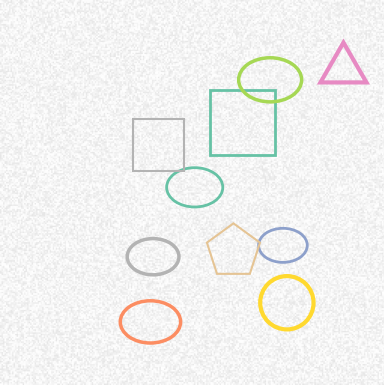[{"shape": "oval", "thickness": 2, "radius": 0.36, "center": [0.506, 0.513]}, {"shape": "square", "thickness": 2, "radius": 0.42, "center": [0.63, 0.682]}, {"shape": "oval", "thickness": 2.5, "radius": 0.39, "center": [0.391, 0.164]}, {"shape": "oval", "thickness": 2, "radius": 0.32, "center": [0.735, 0.363]}, {"shape": "triangle", "thickness": 3, "radius": 0.34, "center": [0.892, 0.82]}, {"shape": "oval", "thickness": 2.5, "radius": 0.41, "center": [0.702, 0.793]}, {"shape": "circle", "thickness": 3, "radius": 0.35, "center": [0.745, 0.214]}, {"shape": "pentagon", "thickness": 1.5, "radius": 0.36, "center": [0.606, 0.347]}, {"shape": "square", "thickness": 1.5, "radius": 0.33, "center": [0.412, 0.624]}, {"shape": "oval", "thickness": 2.5, "radius": 0.34, "center": [0.398, 0.333]}]